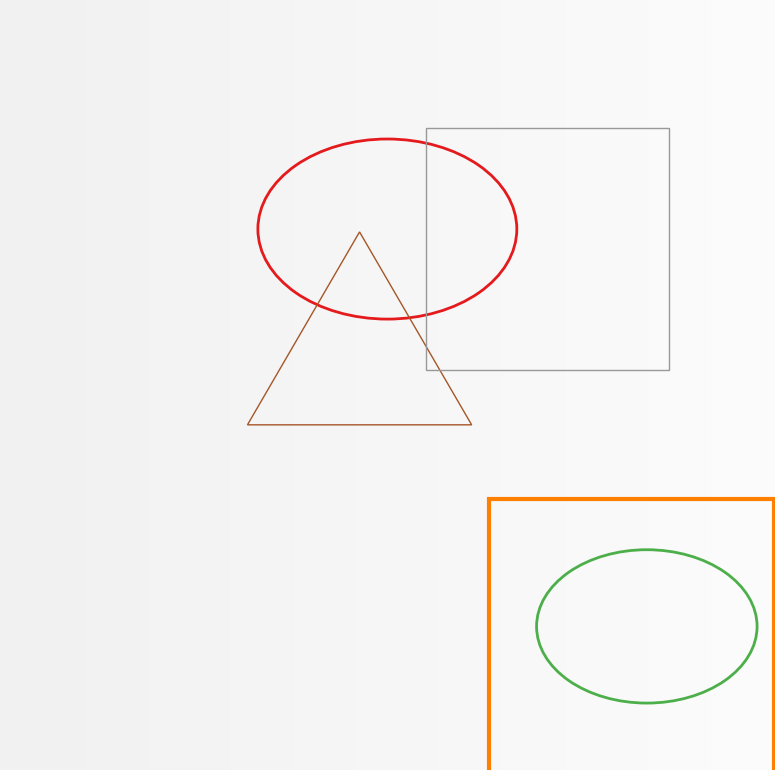[{"shape": "oval", "thickness": 1, "radius": 0.84, "center": [0.5, 0.703]}, {"shape": "oval", "thickness": 1, "radius": 0.71, "center": [0.835, 0.186]}, {"shape": "square", "thickness": 1.5, "radius": 0.92, "center": [0.815, 0.168]}, {"shape": "triangle", "thickness": 0.5, "radius": 0.84, "center": [0.464, 0.532]}, {"shape": "square", "thickness": 0.5, "radius": 0.78, "center": [0.707, 0.677]}]